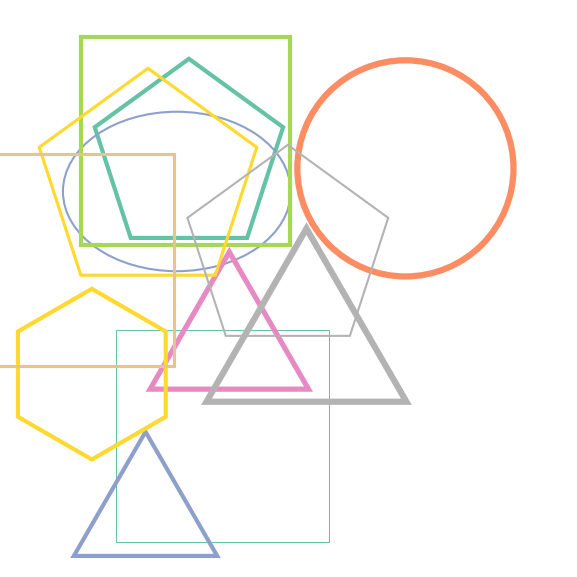[{"shape": "square", "thickness": 0.5, "radius": 0.92, "center": [0.385, 0.244]}, {"shape": "pentagon", "thickness": 2, "radius": 0.86, "center": [0.327, 0.726]}, {"shape": "circle", "thickness": 3, "radius": 0.94, "center": [0.702, 0.708]}, {"shape": "triangle", "thickness": 2, "radius": 0.72, "center": [0.252, 0.108]}, {"shape": "oval", "thickness": 1, "radius": 0.99, "center": [0.306, 0.668]}, {"shape": "triangle", "thickness": 2.5, "radius": 0.79, "center": [0.397, 0.404]}, {"shape": "square", "thickness": 2, "radius": 0.9, "center": [0.321, 0.755]}, {"shape": "pentagon", "thickness": 1.5, "radius": 0.99, "center": [0.256, 0.683]}, {"shape": "hexagon", "thickness": 2, "radius": 0.74, "center": [0.159, 0.351]}, {"shape": "square", "thickness": 1.5, "radius": 0.92, "center": [0.117, 0.549]}, {"shape": "triangle", "thickness": 3, "radius": 1.0, "center": [0.531, 0.403]}, {"shape": "pentagon", "thickness": 1, "radius": 0.91, "center": [0.498, 0.565]}]